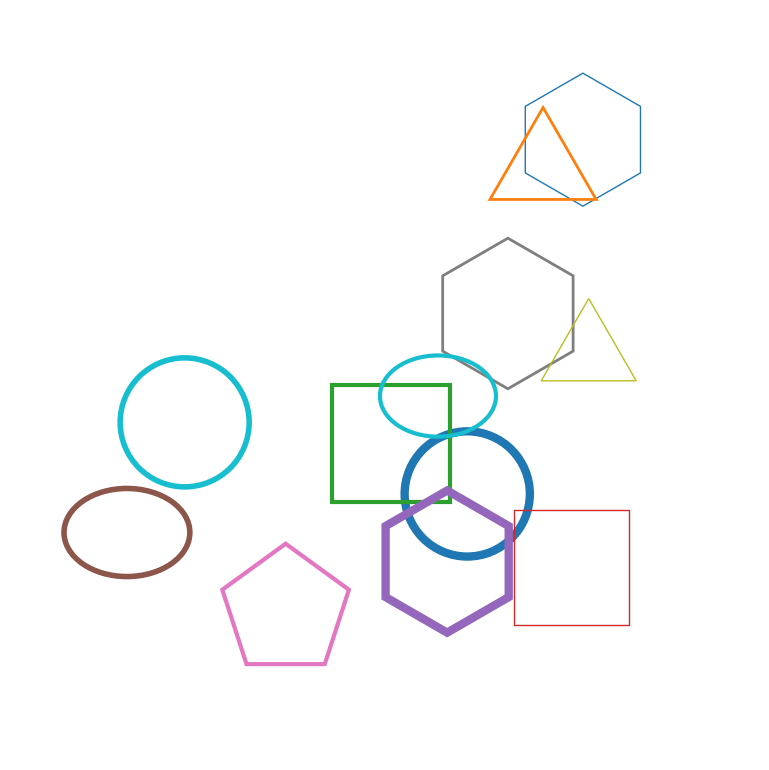[{"shape": "hexagon", "thickness": 0.5, "radius": 0.43, "center": [0.757, 0.819]}, {"shape": "circle", "thickness": 3, "radius": 0.41, "center": [0.607, 0.359]}, {"shape": "triangle", "thickness": 1, "radius": 0.4, "center": [0.705, 0.781]}, {"shape": "square", "thickness": 1.5, "radius": 0.38, "center": [0.508, 0.424]}, {"shape": "square", "thickness": 0.5, "radius": 0.37, "center": [0.742, 0.263]}, {"shape": "hexagon", "thickness": 3, "radius": 0.46, "center": [0.581, 0.271]}, {"shape": "oval", "thickness": 2, "radius": 0.41, "center": [0.165, 0.308]}, {"shape": "pentagon", "thickness": 1.5, "radius": 0.43, "center": [0.371, 0.207]}, {"shape": "hexagon", "thickness": 1, "radius": 0.49, "center": [0.66, 0.593]}, {"shape": "triangle", "thickness": 0.5, "radius": 0.36, "center": [0.765, 0.541]}, {"shape": "circle", "thickness": 2, "radius": 0.42, "center": [0.24, 0.451]}, {"shape": "oval", "thickness": 1.5, "radius": 0.38, "center": [0.569, 0.486]}]